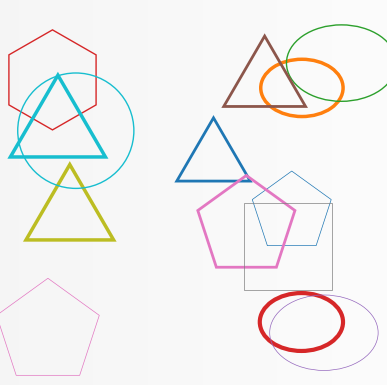[{"shape": "triangle", "thickness": 2, "radius": 0.55, "center": [0.551, 0.584]}, {"shape": "pentagon", "thickness": 0.5, "radius": 0.54, "center": [0.753, 0.449]}, {"shape": "oval", "thickness": 2.5, "radius": 0.53, "center": [0.779, 0.772]}, {"shape": "oval", "thickness": 1, "radius": 0.71, "center": [0.881, 0.836]}, {"shape": "oval", "thickness": 3, "radius": 0.54, "center": [0.778, 0.164]}, {"shape": "hexagon", "thickness": 1, "radius": 0.65, "center": [0.135, 0.793]}, {"shape": "oval", "thickness": 0.5, "radius": 0.7, "center": [0.836, 0.136]}, {"shape": "triangle", "thickness": 2, "radius": 0.61, "center": [0.683, 0.784]}, {"shape": "pentagon", "thickness": 2, "radius": 0.66, "center": [0.636, 0.413]}, {"shape": "pentagon", "thickness": 0.5, "radius": 0.7, "center": [0.124, 0.138]}, {"shape": "square", "thickness": 0.5, "radius": 0.56, "center": [0.743, 0.36]}, {"shape": "triangle", "thickness": 2.5, "radius": 0.65, "center": [0.18, 0.442]}, {"shape": "circle", "thickness": 1, "radius": 0.75, "center": [0.196, 0.661]}, {"shape": "triangle", "thickness": 2.5, "radius": 0.71, "center": [0.149, 0.663]}]